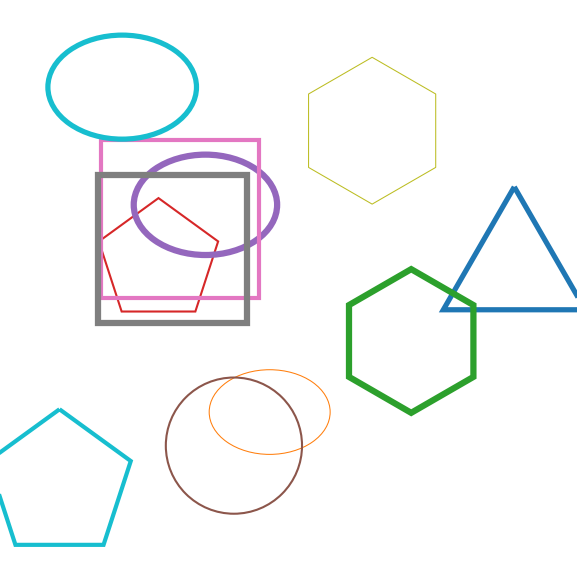[{"shape": "triangle", "thickness": 2.5, "radius": 0.71, "center": [0.891, 0.534]}, {"shape": "oval", "thickness": 0.5, "radius": 0.52, "center": [0.467, 0.286]}, {"shape": "hexagon", "thickness": 3, "radius": 0.62, "center": [0.712, 0.409]}, {"shape": "pentagon", "thickness": 1, "radius": 0.54, "center": [0.274, 0.548]}, {"shape": "oval", "thickness": 3, "radius": 0.62, "center": [0.356, 0.644]}, {"shape": "circle", "thickness": 1, "radius": 0.59, "center": [0.405, 0.227]}, {"shape": "square", "thickness": 2, "radius": 0.68, "center": [0.312, 0.62]}, {"shape": "square", "thickness": 3, "radius": 0.64, "center": [0.298, 0.568]}, {"shape": "hexagon", "thickness": 0.5, "radius": 0.64, "center": [0.644, 0.773]}, {"shape": "oval", "thickness": 2.5, "radius": 0.64, "center": [0.212, 0.848]}, {"shape": "pentagon", "thickness": 2, "radius": 0.65, "center": [0.103, 0.161]}]